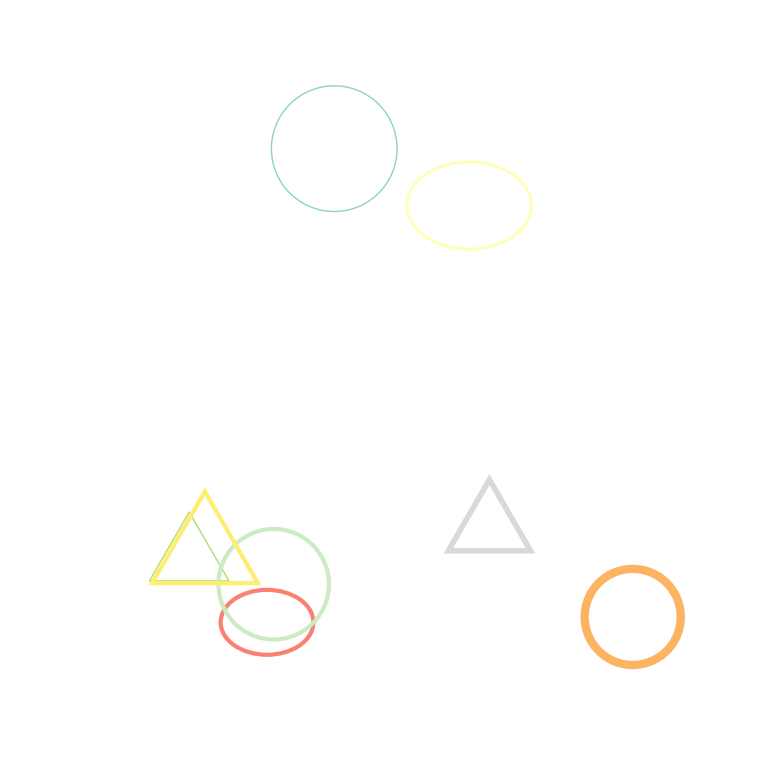[{"shape": "circle", "thickness": 0.5, "radius": 0.41, "center": [0.434, 0.807]}, {"shape": "oval", "thickness": 1, "radius": 0.4, "center": [0.609, 0.733]}, {"shape": "oval", "thickness": 1.5, "radius": 0.3, "center": [0.347, 0.192]}, {"shape": "circle", "thickness": 3, "radius": 0.31, "center": [0.822, 0.199]}, {"shape": "triangle", "thickness": 0.5, "radius": 0.3, "center": [0.246, 0.275]}, {"shape": "triangle", "thickness": 2, "radius": 0.31, "center": [0.636, 0.316]}, {"shape": "circle", "thickness": 1.5, "radius": 0.36, "center": [0.355, 0.241]}, {"shape": "triangle", "thickness": 1.5, "radius": 0.4, "center": [0.266, 0.282]}]